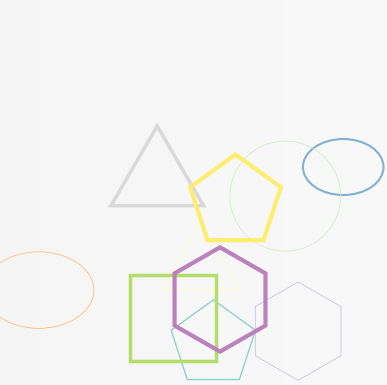[{"shape": "pentagon", "thickness": 1, "radius": 0.57, "center": [0.551, 0.107]}, {"shape": "triangle", "thickness": 0.5, "radius": 0.57, "center": [0.517, 0.307]}, {"shape": "hexagon", "thickness": 0.5, "radius": 0.64, "center": [0.769, 0.14]}, {"shape": "oval", "thickness": 1.5, "radius": 0.52, "center": [0.886, 0.566]}, {"shape": "oval", "thickness": 0.5, "radius": 0.71, "center": [0.1, 0.247]}, {"shape": "square", "thickness": 2.5, "radius": 0.56, "center": [0.446, 0.173]}, {"shape": "triangle", "thickness": 2.5, "radius": 0.69, "center": [0.406, 0.535]}, {"shape": "hexagon", "thickness": 3, "radius": 0.68, "center": [0.568, 0.222]}, {"shape": "circle", "thickness": 0.5, "radius": 0.72, "center": [0.736, 0.491]}, {"shape": "pentagon", "thickness": 3, "radius": 0.62, "center": [0.608, 0.476]}]